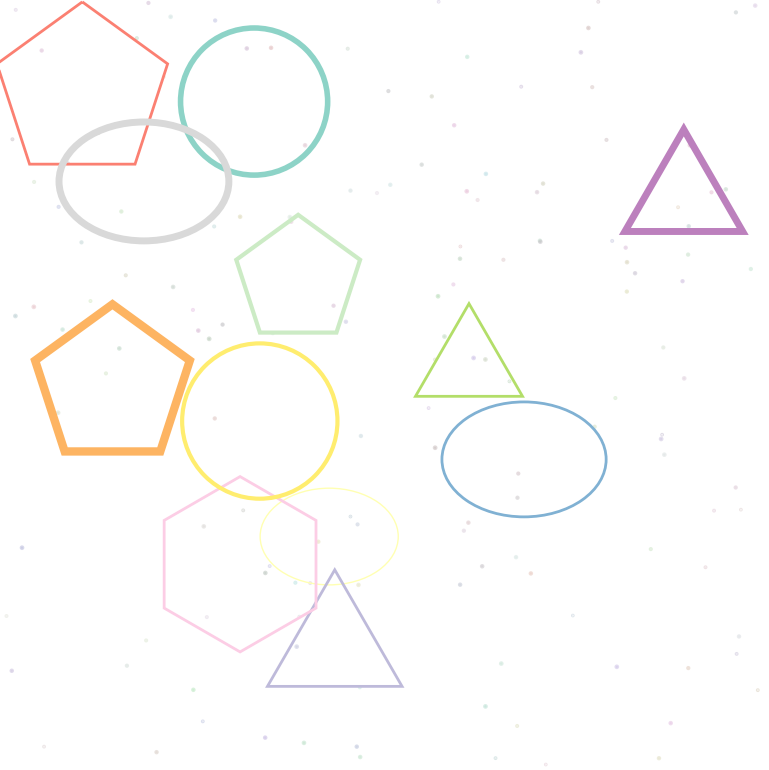[{"shape": "circle", "thickness": 2, "radius": 0.48, "center": [0.33, 0.868]}, {"shape": "oval", "thickness": 0.5, "radius": 0.45, "center": [0.428, 0.303]}, {"shape": "triangle", "thickness": 1, "radius": 0.5, "center": [0.435, 0.159]}, {"shape": "pentagon", "thickness": 1, "radius": 0.58, "center": [0.107, 0.881]}, {"shape": "oval", "thickness": 1, "radius": 0.53, "center": [0.681, 0.403]}, {"shape": "pentagon", "thickness": 3, "radius": 0.53, "center": [0.146, 0.499]}, {"shape": "triangle", "thickness": 1, "radius": 0.4, "center": [0.609, 0.525]}, {"shape": "hexagon", "thickness": 1, "radius": 0.57, "center": [0.312, 0.267]}, {"shape": "oval", "thickness": 2.5, "radius": 0.55, "center": [0.187, 0.764]}, {"shape": "triangle", "thickness": 2.5, "radius": 0.44, "center": [0.888, 0.744]}, {"shape": "pentagon", "thickness": 1.5, "radius": 0.42, "center": [0.387, 0.636]}, {"shape": "circle", "thickness": 1.5, "radius": 0.5, "center": [0.337, 0.453]}]